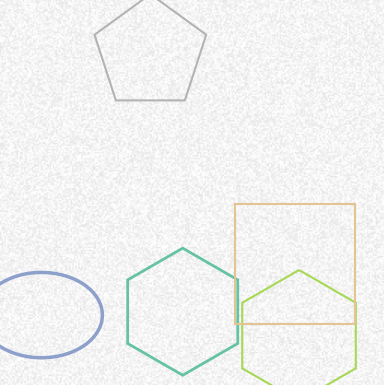[{"shape": "hexagon", "thickness": 2, "radius": 0.83, "center": [0.475, 0.19]}, {"shape": "oval", "thickness": 2.5, "radius": 0.79, "center": [0.108, 0.182]}, {"shape": "hexagon", "thickness": 1.5, "radius": 0.85, "center": [0.777, 0.128]}, {"shape": "square", "thickness": 1.5, "radius": 0.78, "center": [0.765, 0.315]}, {"shape": "pentagon", "thickness": 1.5, "radius": 0.76, "center": [0.391, 0.863]}]